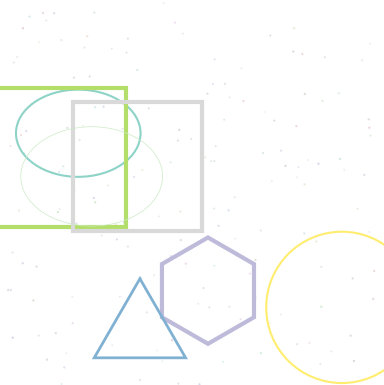[{"shape": "oval", "thickness": 1.5, "radius": 0.81, "center": [0.203, 0.654]}, {"shape": "hexagon", "thickness": 3, "radius": 0.69, "center": [0.54, 0.245]}, {"shape": "triangle", "thickness": 2, "radius": 0.69, "center": [0.363, 0.139]}, {"shape": "square", "thickness": 3, "radius": 0.91, "center": [0.145, 0.591]}, {"shape": "square", "thickness": 3, "radius": 0.84, "center": [0.357, 0.568]}, {"shape": "oval", "thickness": 0.5, "radius": 0.92, "center": [0.238, 0.542]}, {"shape": "circle", "thickness": 1.5, "radius": 0.98, "center": [0.888, 0.202]}]